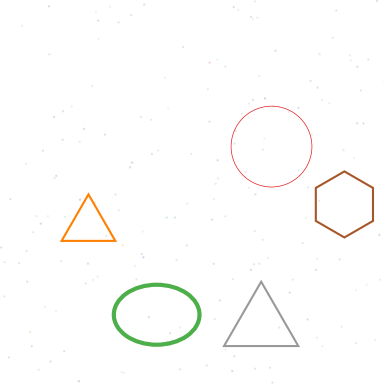[{"shape": "circle", "thickness": 0.5, "radius": 0.52, "center": [0.705, 0.619]}, {"shape": "oval", "thickness": 3, "radius": 0.56, "center": [0.407, 0.183]}, {"shape": "triangle", "thickness": 1.5, "radius": 0.4, "center": [0.23, 0.415]}, {"shape": "hexagon", "thickness": 1.5, "radius": 0.43, "center": [0.895, 0.469]}, {"shape": "triangle", "thickness": 1.5, "radius": 0.56, "center": [0.678, 0.157]}]